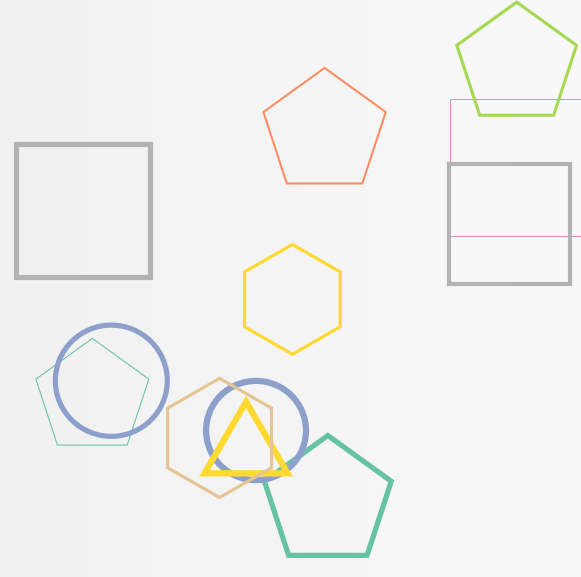[{"shape": "pentagon", "thickness": 0.5, "radius": 0.51, "center": [0.159, 0.311]}, {"shape": "pentagon", "thickness": 2.5, "radius": 0.57, "center": [0.564, 0.13]}, {"shape": "pentagon", "thickness": 1, "radius": 0.55, "center": [0.558, 0.771]}, {"shape": "circle", "thickness": 2.5, "radius": 0.48, "center": [0.192, 0.34]}, {"shape": "circle", "thickness": 3, "radius": 0.43, "center": [0.44, 0.254]}, {"shape": "square", "thickness": 0.5, "radius": 0.59, "center": [0.892, 0.71]}, {"shape": "pentagon", "thickness": 1.5, "radius": 0.54, "center": [0.889, 0.887]}, {"shape": "triangle", "thickness": 3, "radius": 0.41, "center": [0.423, 0.221]}, {"shape": "hexagon", "thickness": 1.5, "radius": 0.48, "center": [0.503, 0.481]}, {"shape": "hexagon", "thickness": 1.5, "radius": 0.52, "center": [0.378, 0.241]}, {"shape": "square", "thickness": 2, "radius": 0.52, "center": [0.876, 0.611]}, {"shape": "square", "thickness": 2.5, "radius": 0.58, "center": [0.143, 0.635]}]